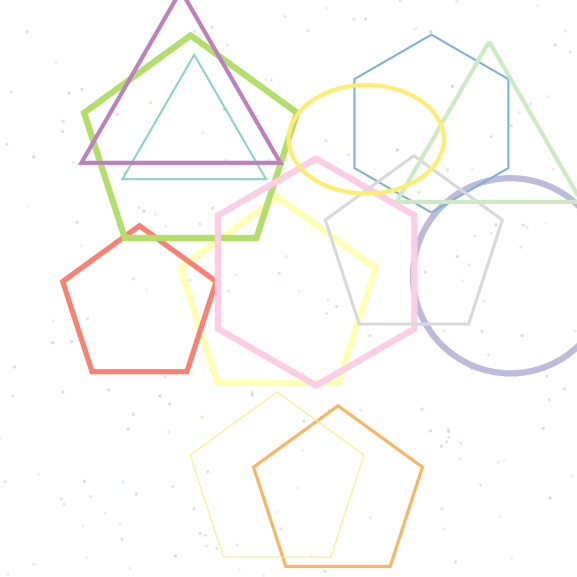[{"shape": "triangle", "thickness": 1, "radius": 0.72, "center": [0.336, 0.761]}, {"shape": "pentagon", "thickness": 3, "radius": 0.89, "center": [0.481, 0.48]}, {"shape": "circle", "thickness": 3, "radius": 0.84, "center": [0.884, 0.522]}, {"shape": "pentagon", "thickness": 2.5, "radius": 0.7, "center": [0.241, 0.469]}, {"shape": "hexagon", "thickness": 1, "radius": 0.77, "center": [0.747, 0.785]}, {"shape": "pentagon", "thickness": 1.5, "radius": 0.77, "center": [0.585, 0.143]}, {"shape": "pentagon", "thickness": 3, "radius": 0.97, "center": [0.33, 0.744]}, {"shape": "hexagon", "thickness": 3, "radius": 0.98, "center": [0.547, 0.528]}, {"shape": "pentagon", "thickness": 1.5, "radius": 0.81, "center": [0.717, 0.568]}, {"shape": "triangle", "thickness": 2, "radius": 0.99, "center": [0.313, 0.817]}, {"shape": "triangle", "thickness": 2, "radius": 0.93, "center": [0.847, 0.742]}, {"shape": "pentagon", "thickness": 0.5, "radius": 0.79, "center": [0.48, 0.162]}, {"shape": "oval", "thickness": 2, "radius": 0.67, "center": [0.634, 0.758]}]